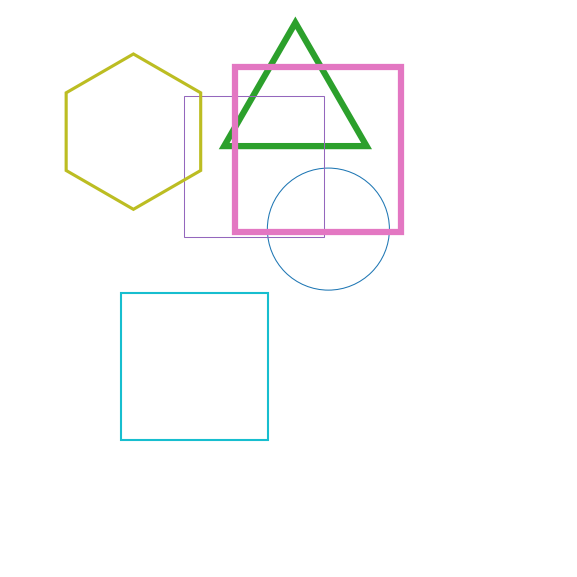[{"shape": "circle", "thickness": 0.5, "radius": 0.53, "center": [0.569, 0.602]}, {"shape": "triangle", "thickness": 3, "radius": 0.71, "center": [0.511, 0.817]}, {"shape": "square", "thickness": 0.5, "radius": 0.61, "center": [0.439, 0.711]}, {"shape": "square", "thickness": 3, "radius": 0.72, "center": [0.551, 0.74]}, {"shape": "hexagon", "thickness": 1.5, "radius": 0.67, "center": [0.231, 0.771]}, {"shape": "square", "thickness": 1, "radius": 0.64, "center": [0.337, 0.364]}]